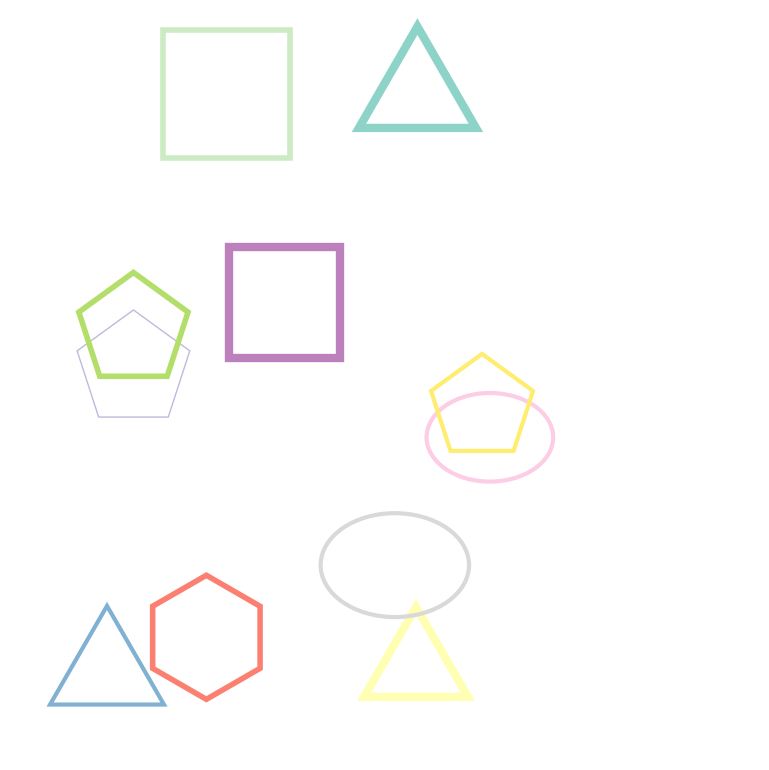[{"shape": "triangle", "thickness": 3, "radius": 0.44, "center": [0.542, 0.878]}, {"shape": "triangle", "thickness": 3, "radius": 0.39, "center": [0.54, 0.134]}, {"shape": "pentagon", "thickness": 0.5, "radius": 0.38, "center": [0.173, 0.521]}, {"shape": "hexagon", "thickness": 2, "radius": 0.4, "center": [0.268, 0.172]}, {"shape": "triangle", "thickness": 1.5, "radius": 0.43, "center": [0.139, 0.128]}, {"shape": "pentagon", "thickness": 2, "radius": 0.37, "center": [0.173, 0.572]}, {"shape": "oval", "thickness": 1.5, "radius": 0.41, "center": [0.636, 0.432]}, {"shape": "oval", "thickness": 1.5, "radius": 0.48, "center": [0.513, 0.266]}, {"shape": "square", "thickness": 3, "radius": 0.36, "center": [0.37, 0.607]}, {"shape": "square", "thickness": 2, "radius": 0.41, "center": [0.294, 0.878]}, {"shape": "pentagon", "thickness": 1.5, "radius": 0.35, "center": [0.626, 0.471]}]